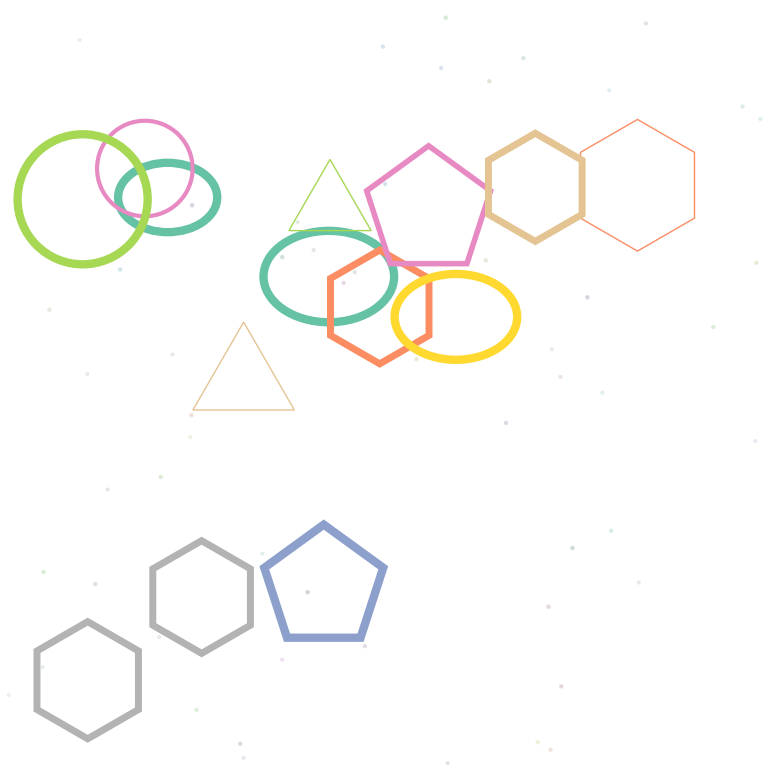[{"shape": "oval", "thickness": 3, "radius": 0.42, "center": [0.427, 0.641]}, {"shape": "oval", "thickness": 3, "radius": 0.32, "center": [0.218, 0.744]}, {"shape": "hexagon", "thickness": 2.5, "radius": 0.37, "center": [0.493, 0.601]}, {"shape": "hexagon", "thickness": 0.5, "radius": 0.43, "center": [0.828, 0.759]}, {"shape": "pentagon", "thickness": 3, "radius": 0.41, "center": [0.42, 0.238]}, {"shape": "circle", "thickness": 1.5, "radius": 0.31, "center": [0.188, 0.781]}, {"shape": "pentagon", "thickness": 2, "radius": 0.42, "center": [0.557, 0.726]}, {"shape": "circle", "thickness": 3, "radius": 0.42, "center": [0.107, 0.741]}, {"shape": "triangle", "thickness": 0.5, "radius": 0.31, "center": [0.429, 0.731]}, {"shape": "oval", "thickness": 3, "radius": 0.4, "center": [0.592, 0.588]}, {"shape": "hexagon", "thickness": 2.5, "radius": 0.35, "center": [0.695, 0.757]}, {"shape": "triangle", "thickness": 0.5, "radius": 0.38, "center": [0.316, 0.506]}, {"shape": "hexagon", "thickness": 2.5, "radius": 0.37, "center": [0.262, 0.225]}, {"shape": "hexagon", "thickness": 2.5, "radius": 0.38, "center": [0.114, 0.117]}]